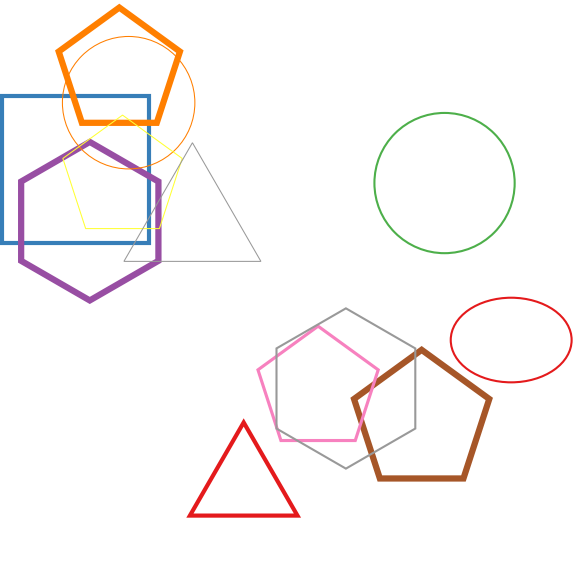[{"shape": "oval", "thickness": 1, "radius": 0.52, "center": [0.885, 0.41]}, {"shape": "triangle", "thickness": 2, "radius": 0.54, "center": [0.422, 0.16]}, {"shape": "square", "thickness": 2, "radius": 0.64, "center": [0.131, 0.705]}, {"shape": "circle", "thickness": 1, "radius": 0.61, "center": [0.77, 0.682]}, {"shape": "hexagon", "thickness": 3, "radius": 0.69, "center": [0.155, 0.616]}, {"shape": "pentagon", "thickness": 3, "radius": 0.55, "center": [0.207, 0.876]}, {"shape": "circle", "thickness": 0.5, "radius": 0.57, "center": [0.223, 0.821]}, {"shape": "pentagon", "thickness": 0.5, "radius": 0.54, "center": [0.212, 0.691]}, {"shape": "pentagon", "thickness": 3, "radius": 0.62, "center": [0.73, 0.27]}, {"shape": "pentagon", "thickness": 1.5, "radius": 0.55, "center": [0.551, 0.325]}, {"shape": "triangle", "thickness": 0.5, "radius": 0.68, "center": [0.333, 0.615]}, {"shape": "hexagon", "thickness": 1, "radius": 0.69, "center": [0.599, 0.326]}]